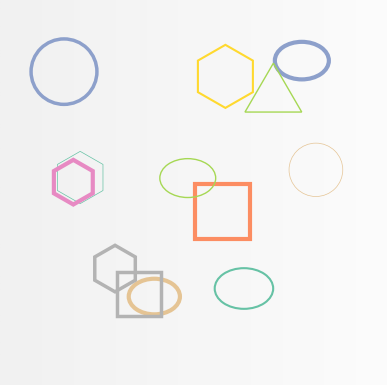[{"shape": "hexagon", "thickness": 0.5, "radius": 0.34, "center": [0.207, 0.539]}, {"shape": "oval", "thickness": 1.5, "radius": 0.38, "center": [0.63, 0.251]}, {"shape": "square", "thickness": 3, "radius": 0.36, "center": [0.575, 0.451]}, {"shape": "circle", "thickness": 2.5, "radius": 0.42, "center": [0.165, 0.814]}, {"shape": "oval", "thickness": 3, "radius": 0.35, "center": [0.779, 0.843]}, {"shape": "hexagon", "thickness": 3, "radius": 0.29, "center": [0.189, 0.527]}, {"shape": "oval", "thickness": 1, "radius": 0.36, "center": [0.485, 0.537]}, {"shape": "triangle", "thickness": 1, "radius": 0.42, "center": [0.705, 0.751]}, {"shape": "hexagon", "thickness": 1.5, "radius": 0.41, "center": [0.582, 0.802]}, {"shape": "oval", "thickness": 3, "radius": 0.33, "center": [0.398, 0.23]}, {"shape": "circle", "thickness": 0.5, "radius": 0.35, "center": [0.815, 0.559]}, {"shape": "square", "thickness": 2.5, "radius": 0.29, "center": [0.358, 0.236]}, {"shape": "hexagon", "thickness": 2.5, "radius": 0.3, "center": [0.297, 0.302]}]